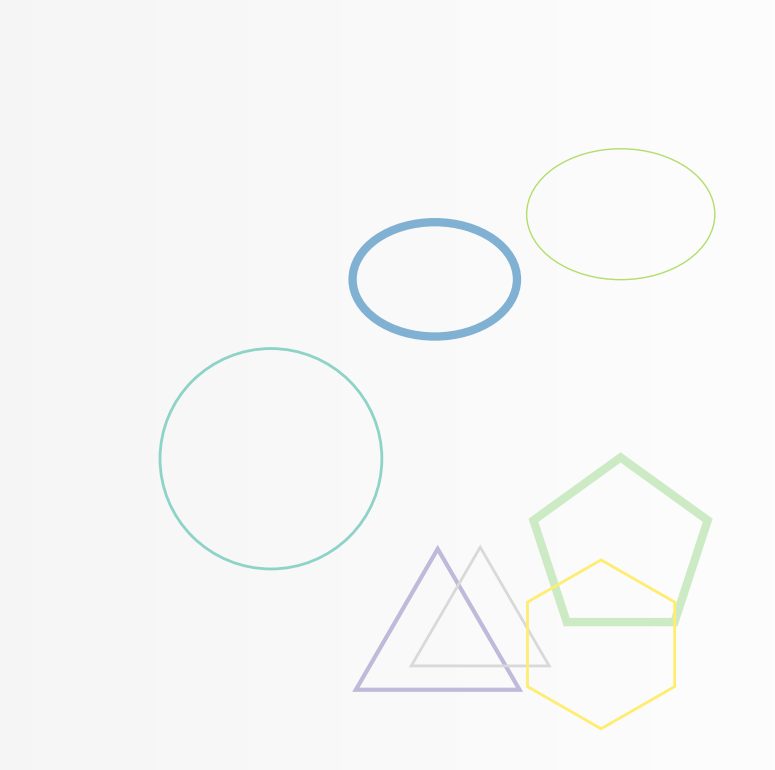[{"shape": "circle", "thickness": 1, "radius": 0.72, "center": [0.35, 0.404]}, {"shape": "triangle", "thickness": 1.5, "radius": 0.61, "center": [0.565, 0.165]}, {"shape": "oval", "thickness": 3, "radius": 0.53, "center": [0.561, 0.637]}, {"shape": "oval", "thickness": 0.5, "radius": 0.61, "center": [0.801, 0.722]}, {"shape": "triangle", "thickness": 1, "radius": 0.51, "center": [0.62, 0.187]}, {"shape": "pentagon", "thickness": 3, "radius": 0.59, "center": [0.801, 0.288]}, {"shape": "hexagon", "thickness": 1, "radius": 0.55, "center": [0.776, 0.163]}]